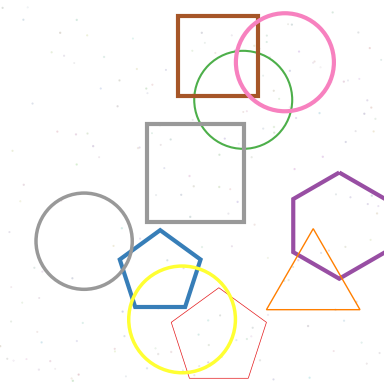[{"shape": "pentagon", "thickness": 0.5, "radius": 0.65, "center": [0.568, 0.123]}, {"shape": "pentagon", "thickness": 3, "radius": 0.55, "center": [0.416, 0.292]}, {"shape": "circle", "thickness": 1.5, "radius": 0.64, "center": [0.632, 0.741]}, {"shape": "hexagon", "thickness": 3, "radius": 0.69, "center": [0.881, 0.414]}, {"shape": "triangle", "thickness": 1, "radius": 0.7, "center": [0.814, 0.266]}, {"shape": "circle", "thickness": 2.5, "radius": 0.69, "center": [0.473, 0.17]}, {"shape": "square", "thickness": 3, "radius": 0.52, "center": [0.567, 0.854]}, {"shape": "circle", "thickness": 3, "radius": 0.64, "center": [0.74, 0.838]}, {"shape": "square", "thickness": 3, "radius": 0.63, "center": [0.508, 0.551]}, {"shape": "circle", "thickness": 2.5, "radius": 0.62, "center": [0.219, 0.374]}]